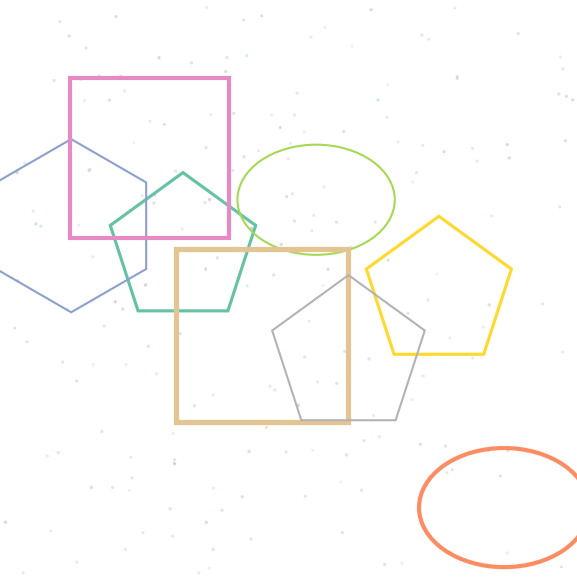[{"shape": "pentagon", "thickness": 1.5, "radius": 0.66, "center": [0.317, 0.568]}, {"shape": "oval", "thickness": 2, "radius": 0.74, "center": [0.873, 0.12]}, {"shape": "hexagon", "thickness": 1, "radius": 0.75, "center": [0.123, 0.608]}, {"shape": "square", "thickness": 2, "radius": 0.69, "center": [0.259, 0.725]}, {"shape": "oval", "thickness": 1, "radius": 0.68, "center": [0.547, 0.653]}, {"shape": "pentagon", "thickness": 1.5, "radius": 0.66, "center": [0.76, 0.492]}, {"shape": "square", "thickness": 2.5, "radius": 0.75, "center": [0.453, 0.418]}, {"shape": "pentagon", "thickness": 1, "radius": 0.69, "center": [0.603, 0.384]}]